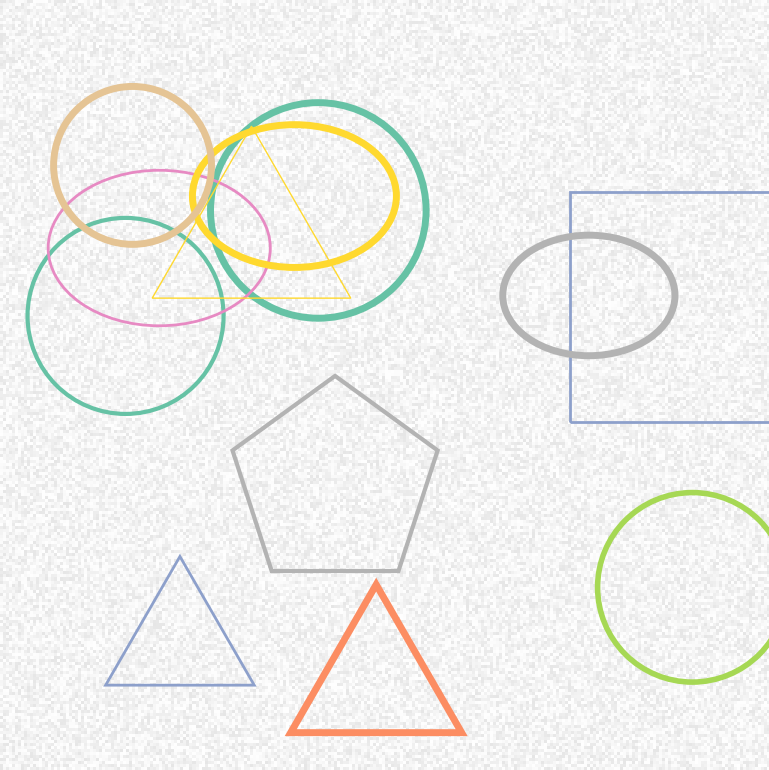[{"shape": "circle", "thickness": 1.5, "radius": 0.64, "center": [0.163, 0.59]}, {"shape": "circle", "thickness": 2.5, "radius": 0.7, "center": [0.413, 0.727]}, {"shape": "triangle", "thickness": 2.5, "radius": 0.64, "center": [0.489, 0.113]}, {"shape": "square", "thickness": 1, "radius": 0.75, "center": [0.89, 0.602]}, {"shape": "triangle", "thickness": 1, "radius": 0.56, "center": [0.234, 0.166]}, {"shape": "oval", "thickness": 1, "radius": 0.72, "center": [0.207, 0.678]}, {"shape": "circle", "thickness": 2, "radius": 0.62, "center": [0.899, 0.237]}, {"shape": "oval", "thickness": 2.5, "radius": 0.66, "center": [0.382, 0.745]}, {"shape": "triangle", "thickness": 0.5, "radius": 0.74, "center": [0.327, 0.687]}, {"shape": "circle", "thickness": 2.5, "radius": 0.51, "center": [0.172, 0.785]}, {"shape": "pentagon", "thickness": 1.5, "radius": 0.7, "center": [0.435, 0.372]}, {"shape": "oval", "thickness": 2.5, "radius": 0.56, "center": [0.765, 0.616]}]